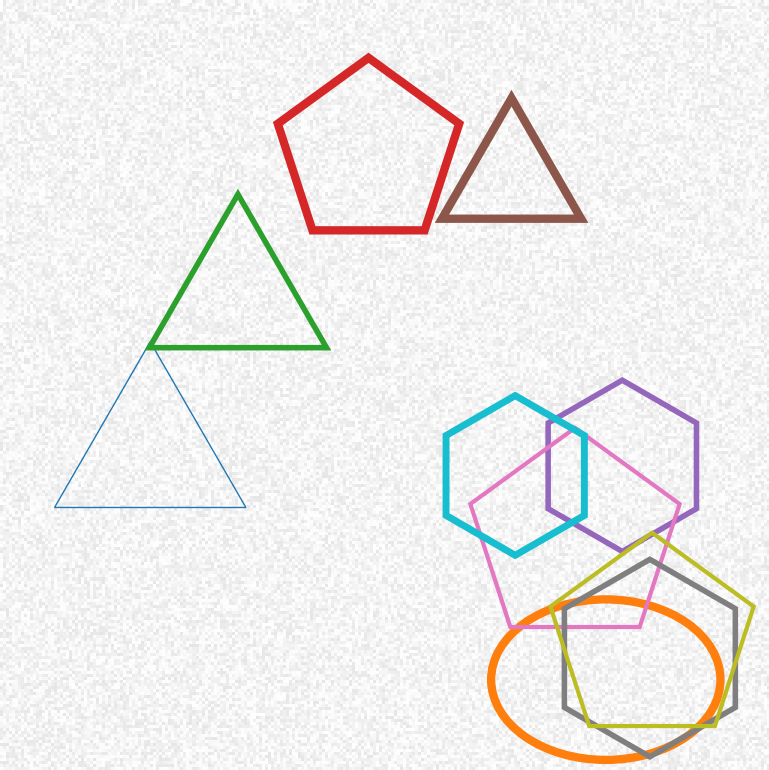[{"shape": "triangle", "thickness": 0.5, "radius": 0.72, "center": [0.195, 0.413]}, {"shape": "oval", "thickness": 3, "radius": 0.74, "center": [0.787, 0.117]}, {"shape": "triangle", "thickness": 2, "radius": 0.66, "center": [0.309, 0.615]}, {"shape": "pentagon", "thickness": 3, "radius": 0.62, "center": [0.479, 0.801]}, {"shape": "hexagon", "thickness": 2, "radius": 0.56, "center": [0.808, 0.395]}, {"shape": "triangle", "thickness": 3, "radius": 0.52, "center": [0.664, 0.768]}, {"shape": "pentagon", "thickness": 1.5, "radius": 0.71, "center": [0.747, 0.301]}, {"shape": "hexagon", "thickness": 2, "radius": 0.64, "center": [0.844, 0.145]}, {"shape": "pentagon", "thickness": 1.5, "radius": 0.69, "center": [0.847, 0.169]}, {"shape": "hexagon", "thickness": 2.5, "radius": 0.52, "center": [0.669, 0.383]}]